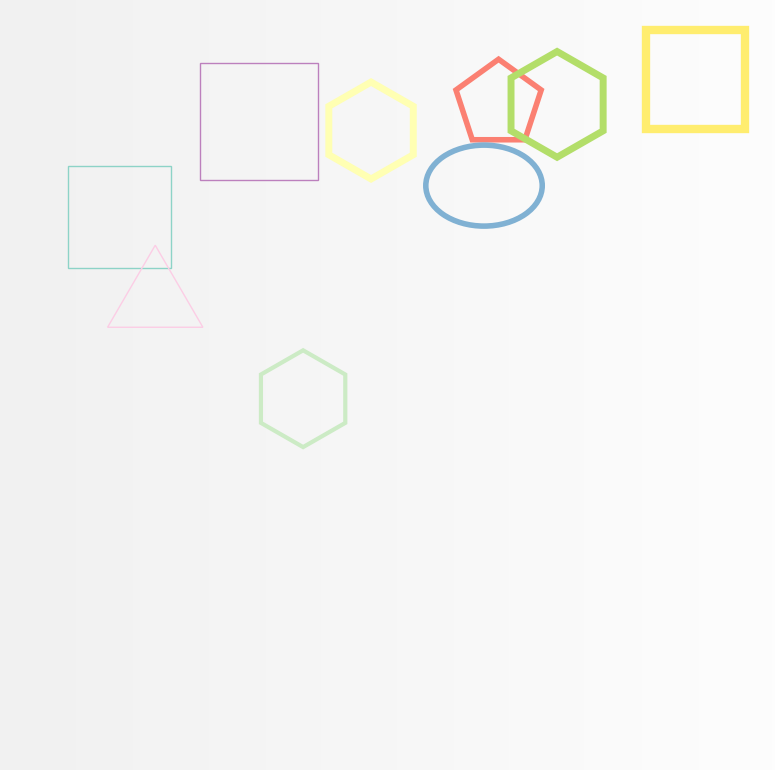[{"shape": "square", "thickness": 0.5, "radius": 0.33, "center": [0.154, 0.718]}, {"shape": "hexagon", "thickness": 2.5, "radius": 0.31, "center": [0.479, 0.83]}, {"shape": "pentagon", "thickness": 2, "radius": 0.29, "center": [0.643, 0.865]}, {"shape": "oval", "thickness": 2, "radius": 0.38, "center": [0.625, 0.759]}, {"shape": "hexagon", "thickness": 2.5, "radius": 0.34, "center": [0.719, 0.864]}, {"shape": "triangle", "thickness": 0.5, "radius": 0.36, "center": [0.2, 0.61]}, {"shape": "square", "thickness": 0.5, "radius": 0.38, "center": [0.334, 0.843]}, {"shape": "hexagon", "thickness": 1.5, "radius": 0.31, "center": [0.391, 0.482]}, {"shape": "square", "thickness": 3, "radius": 0.32, "center": [0.898, 0.897]}]